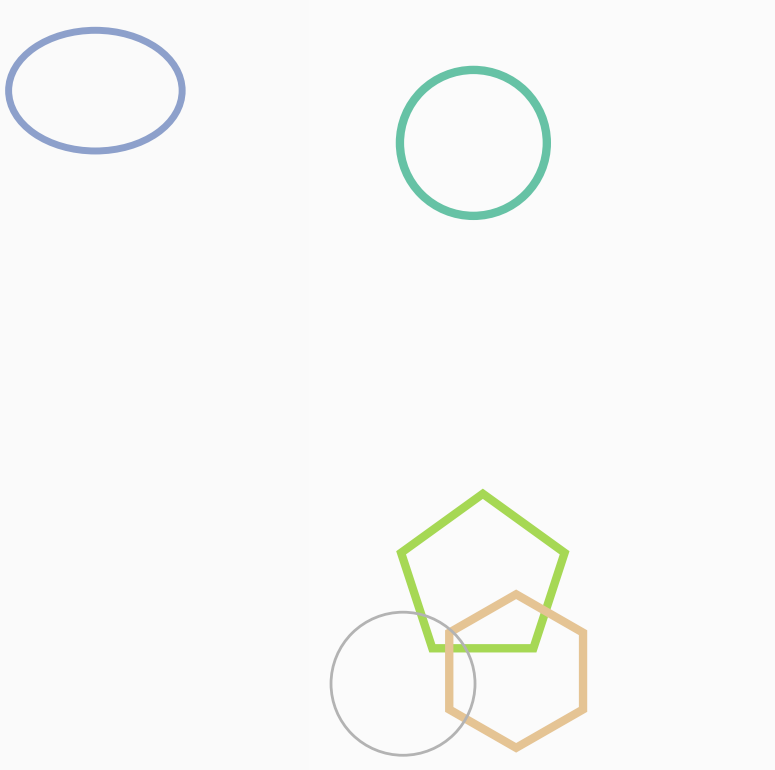[{"shape": "circle", "thickness": 3, "radius": 0.47, "center": [0.611, 0.814]}, {"shape": "oval", "thickness": 2.5, "radius": 0.56, "center": [0.123, 0.882]}, {"shape": "pentagon", "thickness": 3, "radius": 0.55, "center": [0.623, 0.248]}, {"shape": "hexagon", "thickness": 3, "radius": 0.5, "center": [0.666, 0.128]}, {"shape": "circle", "thickness": 1, "radius": 0.46, "center": [0.52, 0.112]}]